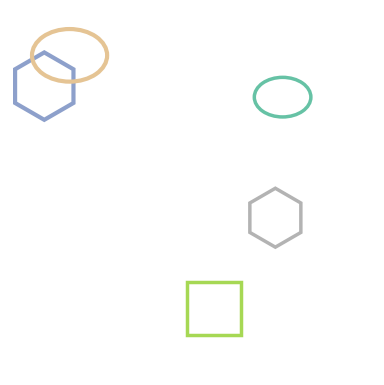[{"shape": "oval", "thickness": 2.5, "radius": 0.37, "center": [0.734, 0.748]}, {"shape": "hexagon", "thickness": 3, "radius": 0.44, "center": [0.115, 0.776]}, {"shape": "square", "thickness": 2.5, "radius": 0.35, "center": [0.556, 0.198]}, {"shape": "oval", "thickness": 3, "radius": 0.49, "center": [0.181, 0.856]}, {"shape": "hexagon", "thickness": 2.5, "radius": 0.38, "center": [0.715, 0.435]}]